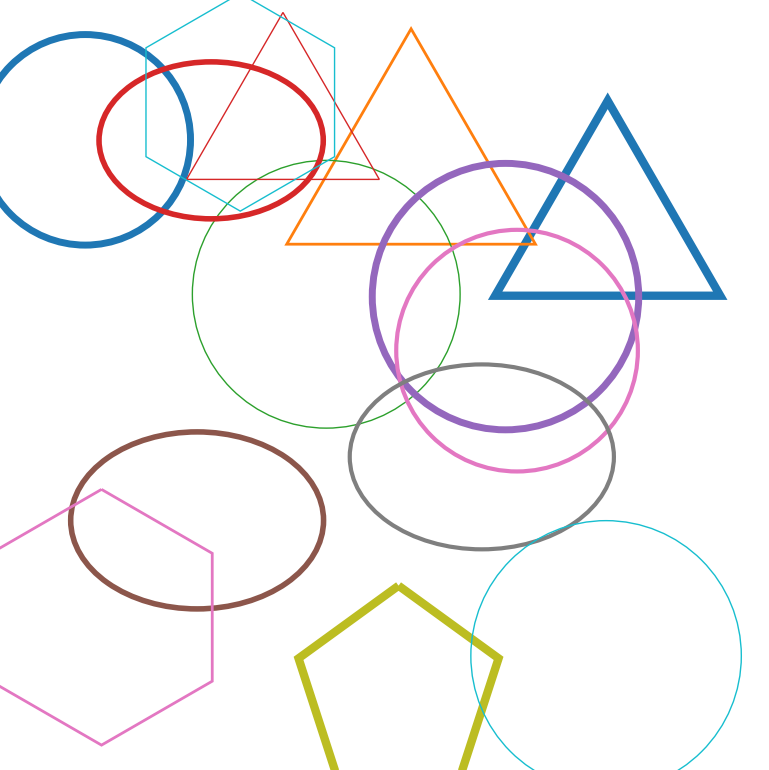[{"shape": "circle", "thickness": 2.5, "radius": 0.68, "center": [0.111, 0.818]}, {"shape": "triangle", "thickness": 3, "radius": 0.84, "center": [0.789, 0.7]}, {"shape": "triangle", "thickness": 1, "radius": 0.93, "center": [0.534, 0.776]}, {"shape": "circle", "thickness": 0.5, "radius": 0.87, "center": [0.424, 0.618]}, {"shape": "oval", "thickness": 2, "radius": 0.73, "center": [0.274, 0.818]}, {"shape": "triangle", "thickness": 0.5, "radius": 0.72, "center": [0.367, 0.839]}, {"shape": "circle", "thickness": 2.5, "radius": 0.87, "center": [0.656, 0.615]}, {"shape": "oval", "thickness": 2, "radius": 0.82, "center": [0.256, 0.324]}, {"shape": "hexagon", "thickness": 1, "radius": 0.83, "center": [0.132, 0.198]}, {"shape": "circle", "thickness": 1.5, "radius": 0.78, "center": [0.671, 0.545]}, {"shape": "oval", "thickness": 1.5, "radius": 0.86, "center": [0.626, 0.407]}, {"shape": "pentagon", "thickness": 3, "radius": 0.68, "center": [0.518, 0.103]}, {"shape": "hexagon", "thickness": 0.5, "radius": 0.71, "center": [0.312, 0.867]}, {"shape": "circle", "thickness": 0.5, "radius": 0.88, "center": [0.787, 0.148]}]